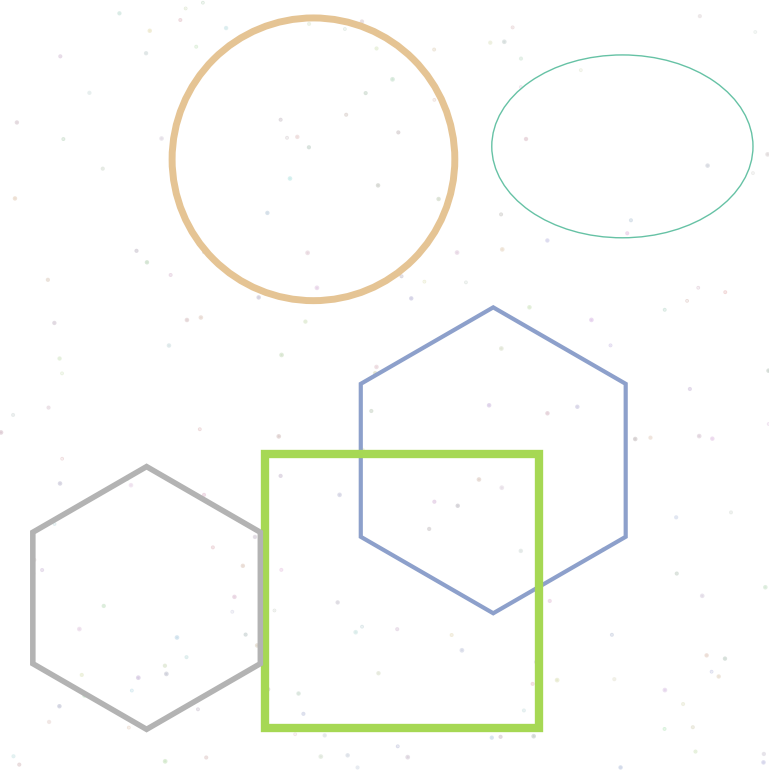[{"shape": "oval", "thickness": 0.5, "radius": 0.85, "center": [0.808, 0.81]}, {"shape": "hexagon", "thickness": 1.5, "radius": 0.99, "center": [0.641, 0.402]}, {"shape": "square", "thickness": 3, "radius": 0.89, "center": [0.522, 0.232]}, {"shape": "circle", "thickness": 2.5, "radius": 0.92, "center": [0.407, 0.793]}, {"shape": "hexagon", "thickness": 2, "radius": 0.85, "center": [0.19, 0.223]}]